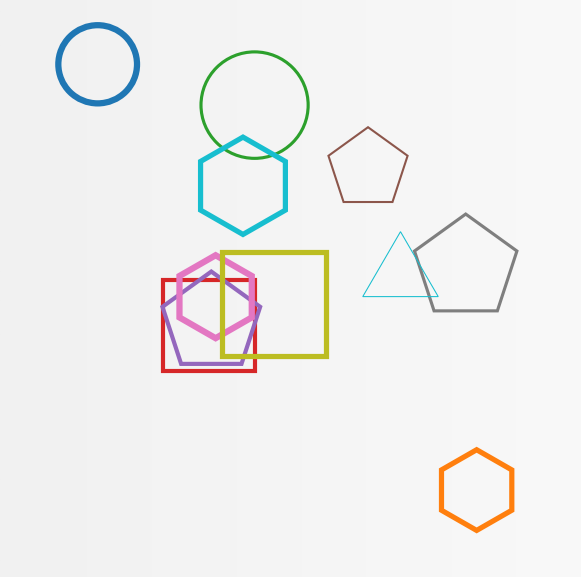[{"shape": "circle", "thickness": 3, "radius": 0.34, "center": [0.168, 0.888]}, {"shape": "hexagon", "thickness": 2.5, "radius": 0.35, "center": [0.82, 0.151]}, {"shape": "circle", "thickness": 1.5, "radius": 0.46, "center": [0.438, 0.817]}, {"shape": "square", "thickness": 2, "radius": 0.39, "center": [0.36, 0.436]}, {"shape": "pentagon", "thickness": 2, "radius": 0.44, "center": [0.364, 0.441]}, {"shape": "pentagon", "thickness": 1, "radius": 0.36, "center": [0.633, 0.707]}, {"shape": "hexagon", "thickness": 3, "radius": 0.36, "center": [0.371, 0.485]}, {"shape": "pentagon", "thickness": 1.5, "radius": 0.46, "center": [0.801, 0.536]}, {"shape": "square", "thickness": 2.5, "radius": 0.45, "center": [0.472, 0.473]}, {"shape": "triangle", "thickness": 0.5, "radius": 0.37, "center": [0.689, 0.523]}, {"shape": "hexagon", "thickness": 2.5, "radius": 0.42, "center": [0.418, 0.677]}]